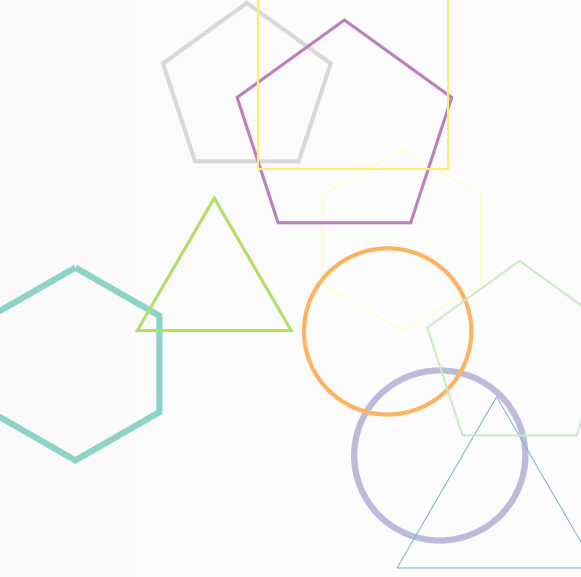[{"shape": "hexagon", "thickness": 3, "radius": 0.83, "center": [0.13, 0.369]}, {"shape": "hexagon", "thickness": 0.5, "radius": 0.78, "center": [0.691, 0.584]}, {"shape": "circle", "thickness": 3, "radius": 0.74, "center": [0.757, 0.21]}, {"shape": "triangle", "thickness": 0.5, "radius": 0.99, "center": [0.854, 0.115]}, {"shape": "circle", "thickness": 2, "radius": 0.72, "center": [0.667, 0.425]}, {"shape": "triangle", "thickness": 1.5, "radius": 0.76, "center": [0.369, 0.503]}, {"shape": "pentagon", "thickness": 2, "radius": 0.76, "center": [0.425, 0.842]}, {"shape": "pentagon", "thickness": 1.5, "radius": 0.97, "center": [0.593, 0.77]}, {"shape": "pentagon", "thickness": 1, "radius": 0.84, "center": [0.894, 0.38]}, {"shape": "square", "thickness": 1, "radius": 0.82, "center": [0.607, 0.871]}]